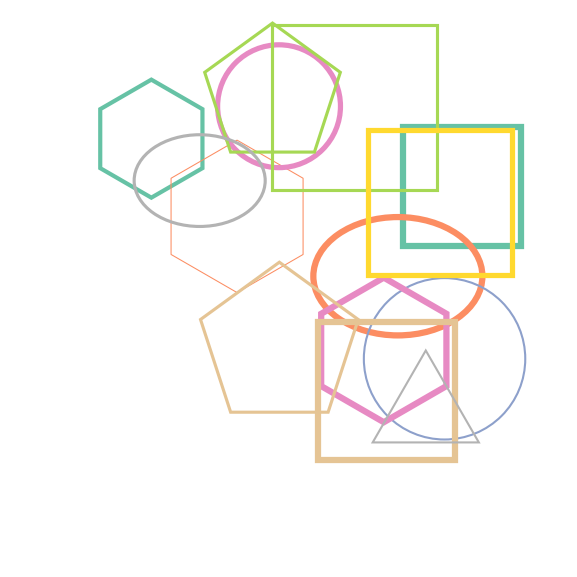[{"shape": "square", "thickness": 3, "radius": 0.51, "center": [0.8, 0.676]}, {"shape": "hexagon", "thickness": 2, "radius": 0.51, "center": [0.262, 0.759]}, {"shape": "oval", "thickness": 3, "radius": 0.73, "center": [0.689, 0.521]}, {"shape": "hexagon", "thickness": 0.5, "radius": 0.66, "center": [0.411, 0.624]}, {"shape": "circle", "thickness": 1, "radius": 0.7, "center": [0.77, 0.378]}, {"shape": "circle", "thickness": 2.5, "radius": 0.53, "center": [0.483, 0.815]}, {"shape": "hexagon", "thickness": 3, "radius": 0.63, "center": [0.665, 0.393]}, {"shape": "pentagon", "thickness": 1.5, "radius": 0.62, "center": [0.472, 0.836]}, {"shape": "square", "thickness": 1.5, "radius": 0.71, "center": [0.614, 0.813]}, {"shape": "square", "thickness": 2.5, "radius": 0.63, "center": [0.762, 0.648]}, {"shape": "square", "thickness": 3, "radius": 0.59, "center": [0.669, 0.322]}, {"shape": "pentagon", "thickness": 1.5, "radius": 0.72, "center": [0.484, 0.402]}, {"shape": "oval", "thickness": 1.5, "radius": 0.57, "center": [0.346, 0.686]}, {"shape": "triangle", "thickness": 1, "radius": 0.53, "center": [0.737, 0.286]}]